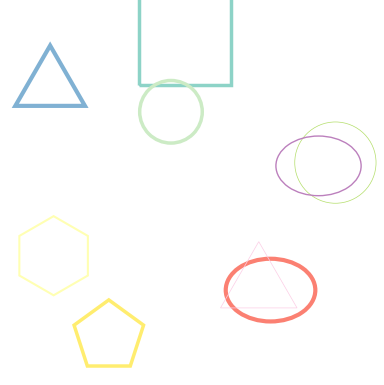[{"shape": "square", "thickness": 2.5, "radius": 0.6, "center": [0.481, 0.898]}, {"shape": "hexagon", "thickness": 1.5, "radius": 0.51, "center": [0.139, 0.336]}, {"shape": "oval", "thickness": 3, "radius": 0.58, "center": [0.703, 0.247]}, {"shape": "triangle", "thickness": 3, "radius": 0.52, "center": [0.13, 0.777]}, {"shape": "circle", "thickness": 0.5, "radius": 0.53, "center": [0.871, 0.578]}, {"shape": "triangle", "thickness": 0.5, "radius": 0.57, "center": [0.672, 0.258]}, {"shape": "oval", "thickness": 1, "radius": 0.55, "center": [0.827, 0.569]}, {"shape": "circle", "thickness": 2.5, "radius": 0.41, "center": [0.444, 0.71]}, {"shape": "pentagon", "thickness": 2.5, "radius": 0.47, "center": [0.283, 0.126]}]